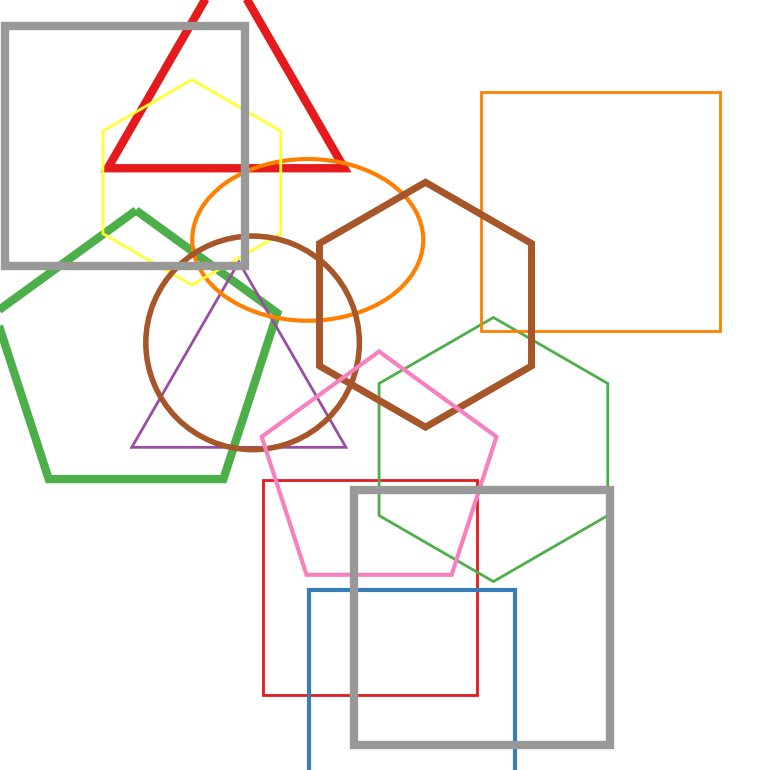[{"shape": "square", "thickness": 1, "radius": 0.7, "center": [0.481, 0.237]}, {"shape": "triangle", "thickness": 3, "radius": 0.89, "center": [0.294, 0.87]}, {"shape": "square", "thickness": 1.5, "radius": 0.67, "center": [0.535, 0.1]}, {"shape": "hexagon", "thickness": 1, "radius": 0.86, "center": [0.641, 0.416]}, {"shape": "pentagon", "thickness": 3, "radius": 0.96, "center": [0.177, 0.534]}, {"shape": "triangle", "thickness": 1, "radius": 0.8, "center": [0.31, 0.499]}, {"shape": "square", "thickness": 1, "radius": 0.78, "center": [0.78, 0.725]}, {"shape": "oval", "thickness": 1.5, "radius": 0.75, "center": [0.4, 0.688]}, {"shape": "hexagon", "thickness": 1, "radius": 0.67, "center": [0.249, 0.763]}, {"shape": "hexagon", "thickness": 2.5, "radius": 0.79, "center": [0.553, 0.604]}, {"shape": "circle", "thickness": 2, "radius": 0.69, "center": [0.328, 0.555]}, {"shape": "pentagon", "thickness": 1.5, "radius": 0.8, "center": [0.492, 0.383]}, {"shape": "square", "thickness": 3, "radius": 0.83, "center": [0.626, 0.198]}, {"shape": "square", "thickness": 3, "radius": 0.78, "center": [0.163, 0.811]}]